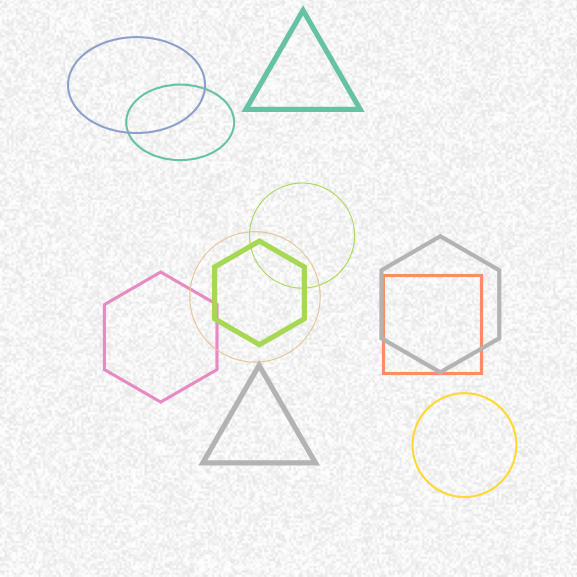[{"shape": "triangle", "thickness": 2.5, "radius": 0.57, "center": [0.525, 0.867]}, {"shape": "oval", "thickness": 1, "radius": 0.47, "center": [0.312, 0.787]}, {"shape": "square", "thickness": 1.5, "radius": 0.42, "center": [0.748, 0.438]}, {"shape": "oval", "thickness": 1, "radius": 0.59, "center": [0.236, 0.852]}, {"shape": "hexagon", "thickness": 1.5, "radius": 0.56, "center": [0.278, 0.415]}, {"shape": "circle", "thickness": 0.5, "radius": 0.46, "center": [0.523, 0.591]}, {"shape": "hexagon", "thickness": 2.5, "radius": 0.45, "center": [0.449, 0.492]}, {"shape": "circle", "thickness": 1, "radius": 0.45, "center": [0.804, 0.228]}, {"shape": "circle", "thickness": 0.5, "radius": 0.56, "center": [0.442, 0.485]}, {"shape": "hexagon", "thickness": 2, "radius": 0.59, "center": [0.762, 0.472]}, {"shape": "triangle", "thickness": 2.5, "radius": 0.56, "center": [0.449, 0.254]}]